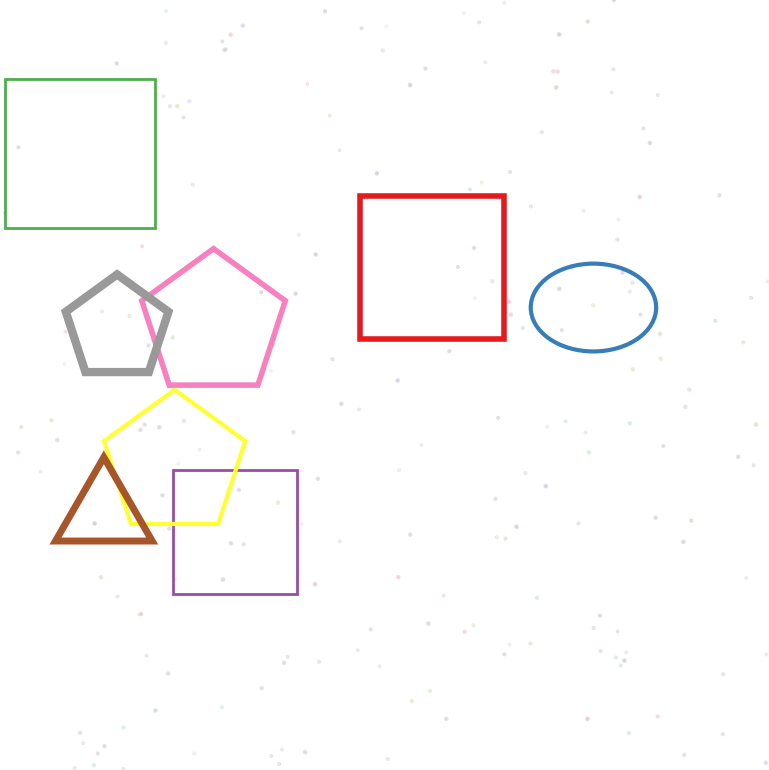[{"shape": "square", "thickness": 2, "radius": 0.47, "center": [0.561, 0.653]}, {"shape": "oval", "thickness": 1.5, "radius": 0.41, "center": [0.771, 0.601]}, {"shape": "square", "thickness": 1, "radius": 0.48, "center": [0.104, 0.801]}, {"shape": "square", "thickness": 1, "radius": 0.4, "center": [0.305, 0.309]}, {"shape": "pentagon", "thickness": 1.5, "radius": 0.48, "center": [0.227, 0.397]}, {"shape": "triangle", "thickness": 2.5, "radius": 0.36, "center": [0.135, 0.334]}, {"shape": "pentagon", "thickness": 2, "radius": 0.49, "center": [0.277, 0.579]}, {"shape": "pentagon", "thickness": 3, "radius": 0.35, "center": [0.152, 0.573]}]